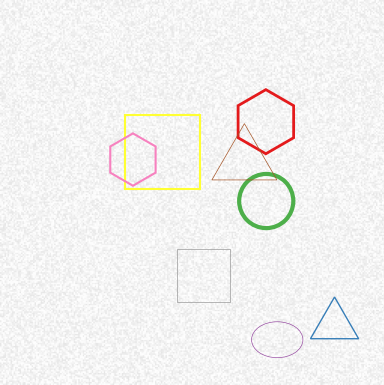[{"shape": "hexagon", "thickness": 2, "radius": 0.42, "center": [0.691, 0.684]}, {"shape": "triangle", "thickness": 1, "radius": 0.36, "center": [0.869, 0.156]}, {"shape": "circle", "thickness": 3, "radius": 0.35, "center": [0.692, 0.478]}, {"shape": "oval", "thickness": 0.5, "radius": 0.33, "center": [0.72, 0.118]}, {"shape": "square", "thickness": 1.5, "radius": 0.48, "center": [0.422, 0.605]}, {"shape": "triangle", "thickness": 0.5, "radius": 0.49, "center": [0.635, 0.581]}, {"shape": "hexagon", "thickness": 1.5, "radius": 0.34, "center": [0.345, 0.586]}, {"shape": "square", "thickness": 0.5, "radius": 0.34, "center": [0.528, 0.284]}]